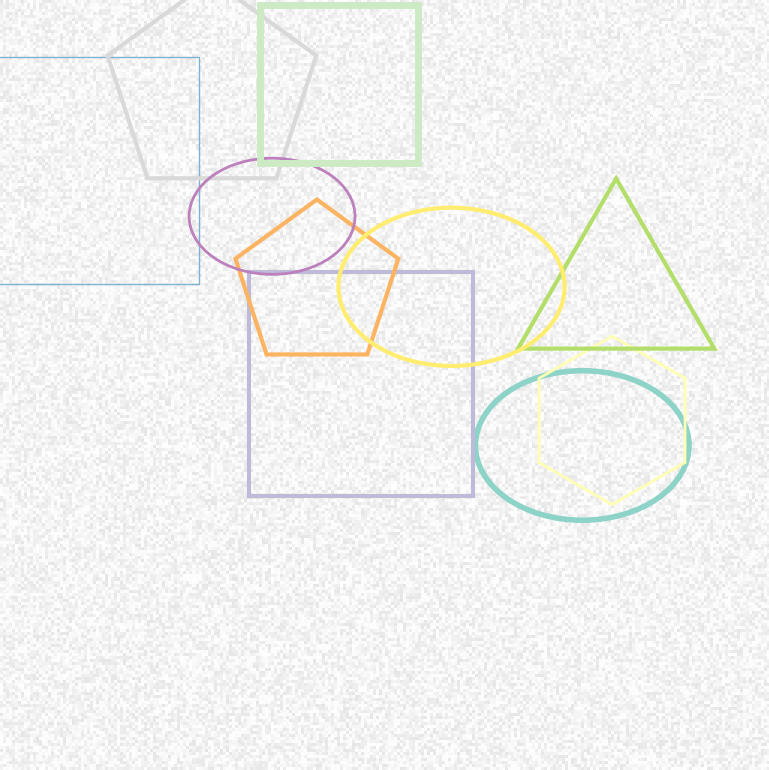[{"shape": "oval", "thickness": 2, "radius": 0.69, "center": [0.756, 0.421]}, {"shape": "hexagon", "thickness": 1, "radius": 0.55, "center": [0.795, 0.454]}, {"shape": "square", "thickness": 1.5, "radius": 0.73, "center": [0.469, 0.501]}, {"shape": "square", "thickness": 0.5, "radius": 0.74, "center": [0.111, 0.778]}, {"shape": "pentagon", "thickness": 1.5, "radius": 0.56, "center": [0.412, 0.63]}, {"shape": "triangle", "thickness": 1.5, "radius": 0.74, "center": [0.8, 0.621]}, {"shape": "pentagon", "thickness": 1.5, "radius": 0.71, "center": [0.275, 0.884]}, {"shape": "oval", "thickness": 1, "radius": 0.54, "center": [0.353, 0.719]}, {"shape": "square", "thickness": 2.5, "radius": 0.51, "center": [0.44, 0.891]}, {"shape": "oval", "thickness": 1.5, "radius": 0.73, "center": [0.586, 0.628]}]